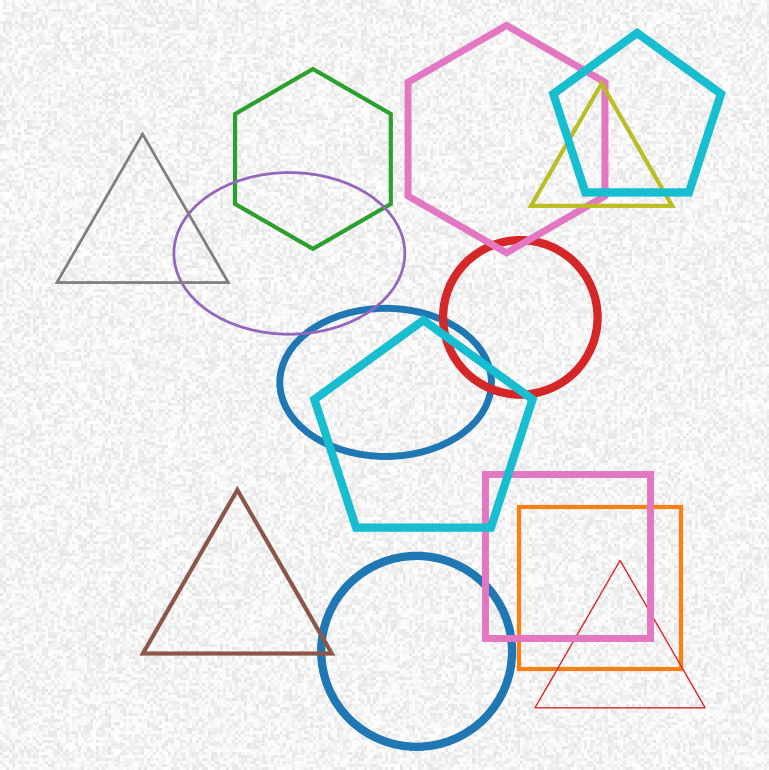[{"shape": "circle", "thickness": 3, "radius": 0.62, "center": [0.541, 0.154]}, {"shape": "oval", "thickness": 2.5, "radius": 0.69, "center": [0.501, 0.503]}, {"shape": "square", "thickness": 1.5, "radius": 0.53, "center": [0.779, 0.236]}, {"shape": "hexagon", "thickness": 1.5, "radius": 0.58, "center": [0.406, 0.794]}, {"shape": "triangle", "thickness": 0.5, "radius": 0.64, "center": [0.805, 0.145]}, {"shape": "circle", "thickness": 3, "radius": 0.5, "center": [0.676, 0.588]}, {"shape": "oval", "thickness": 1, "radius": 0.75, "center": [0.376, 0.671]}, {"shape": "triangle", "thickness": 1.5, "radius": 0.71, "center": [0.308, 0.222]}, {"shape": "square", "thickness": 2.5, "radius": 0.53, "center": [0.737, 0.278]}, {"shape": "hexagon", "thickness": 2.5, "radius": 0.74, "center": [0.658, 0.819]}, {"shape": "triangle", "thickness": 1, "radius": 0.64, "center": [0.185, 0.697]}, {"shape": "triangle", "thickness": 1.5, "radius": 0.53, "center": [0.781, 0.786]}, {"shape": "pentagon", "thickness": 3, "radius": 0.74, "center": [0.55, 0.435]}, {"shape": "pentagon", "thickness": 3, "radius": 0.57, "center": [0.827, 0.843]}]